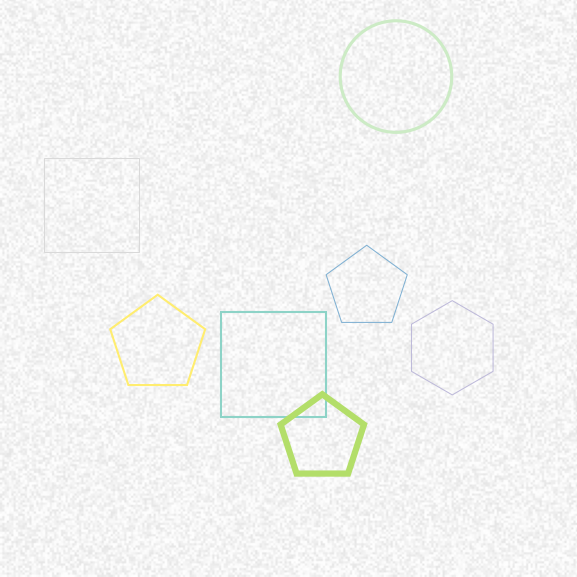[{"shape": "square", "thickness": 1, "radius": 0.46, "center": [0.474, 0.368]}, {"shape": "hexagon", "thickness": 0.5, "radius": 0.41, "center": [0.783, 0.397]}, {"shape": "pentagon", "thickness": 0.5, "radius": 0.37, "center": [0.635, 0.501]}, {"shape": "pentagon", "thickness": 3, "radius": 0.38, "center": [0.558, 0.241]}, {"shape": "square", "thickness": 0.5, "radius": 0.41, "center": [0.159, 0.645]}, {"shape": "circle", "thickness": 1.5, "radius": 0.48, "center": [0.686, 0.867]}, {"shape": "pentagon", "thickness": 1, "radius": 0.43, "center": [0.273, 0.402]}]